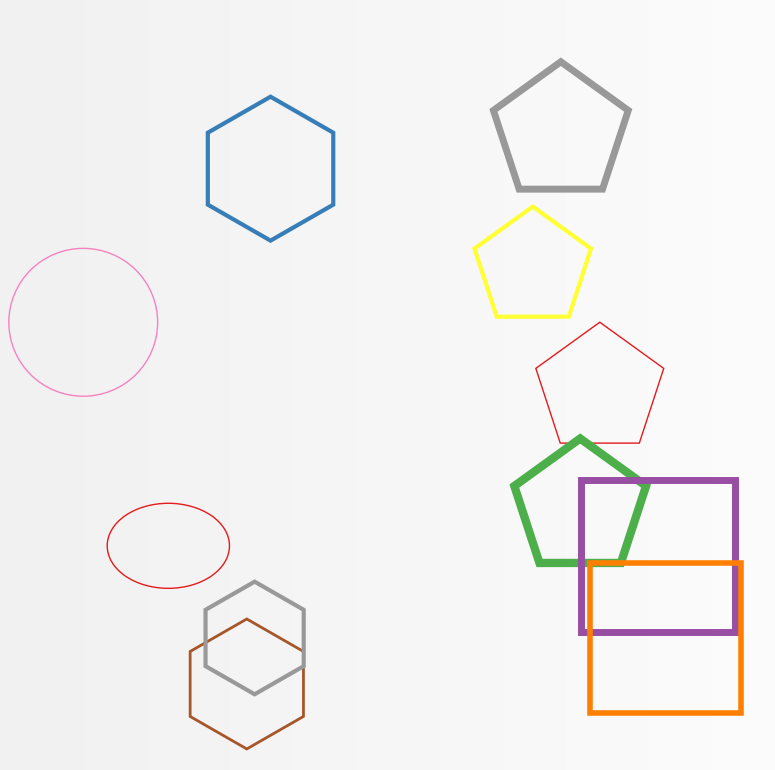[{"shape": "oval", "thickness": 0.5, "radius": 0.39, "center": [0.217, 0.291]}, {"shape": "pentagon", "thickness": 0.5, "radius": 0.43, "center": [0.774, 0.495]}, {"shape": "hexagon", "thickness": 1.5, "radius": 0.47, "center": [0.349, 0.781]}, {"shape": "pentagon", "thickness": 3, "radius": 0.45, "center": [0.749, 0.341]}, {"shape": "square", "thickness": 2.5, "radius": 0.5, "center": [0.849, 0.278]}, {"shape": "square", "thickness": 2, "radius": 0.49, "center": [0.859, 0.172]}, {"shape": "pentagon", "thickness": 1.5, "radius": 0.4, "center": [0.687, 0.653]}, {"shape": "hexagon", "thickness": 1, "radius": 0.42, "center": [0.318, 0.112]}, {"shape": "circle", "thickness": 0.5, "radius": 0.48, "center": [0.107, 0.581]}, {"shape": "hexagon", "thickness": 1.5, "radius": 0.37, "center": [0.329, 0.171]}, {"shape": "pentagon", "thickness": 2.5, "radius": 0.46, "center": [0.724, 0.828]}]